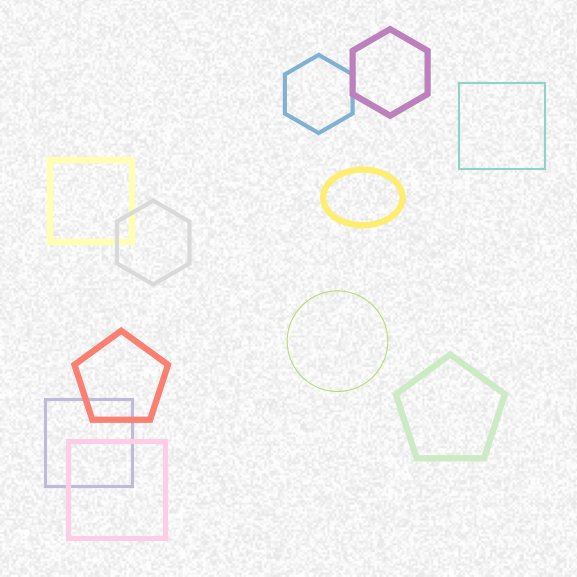[{"shape": "square", "thickness": 1, "radius": 0.37, "center": [0.869, 0.781]}, {"shape": "square", "thickness": 3, "radius": 0.35, "center": [0.158, 0.65]}, {"shape": "square", "thickness": 1.5, "radius": 0.38, "center": [0.153, 0.233]}, {"shape": "pentagon", "thickness": 3, "radius": 0.43, "center": [0.21, 0.341]}, {"shape": "hexagon", "thickness": 2, "radius": 0.34, "center": [0.552, 0.836]}, {"shape": "circle", "thickness": 0.5, "radius": 0.44, "center": [0.584, 0.408]}, {"shape": "square", "thickness": 2.5, "radius": 0.42, "center": [0.201, 0.151]}, {"shape": "hexagon", "thickness": 2, "radius": 0.36, "center": [0.265, 0.579]}, {"shape": "hexagon", "thickness": 3, "radius": 0.37, "center": [0.676, 0.874]}, {"shape": "pentagon", "thickness": 3, "radius": 0.5, "center": [0.78, 0.286]}, {"shape": "oval", "thickness": 3, "radius": 0.34, "center": [0.628, 0.657]}]